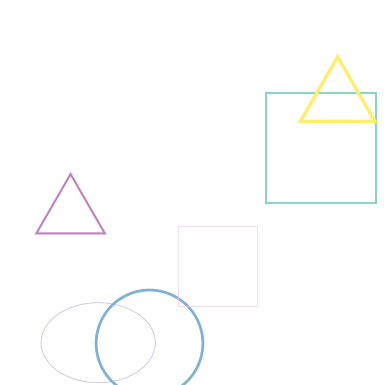[{"shape": "square", "thickness": 1.5, "radius": 0.71, "center": [0.834, 0.616]}, {"shape": "oval", "thickness": 0.5, "radius": 0.74, "center": [0.255, 0.11]}, {"shape": "circle", "thickness": 2, "radius": 0.69, "center": [0.388, 0.108]}, {"shape": "square", "thickness": 0.5, "radius": 0.51, "center": [0.565, 0.309]}, {"shape": "triangle", "thickness": 1.5, "radius": 0.51, "center": [0.183, 0.445]}, {"shape": "triangle", "thickness": 2.5, "radius": 0.56, "center": [0.877, 0.741]}]